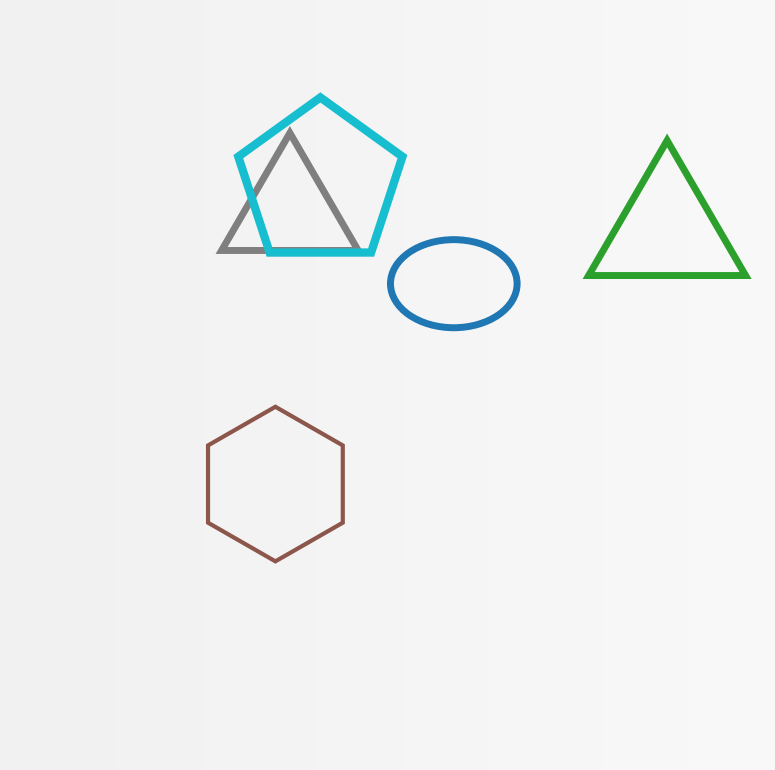[{"shape": "oval", "thickness": 2.5, "radius": 0.41, "center": [0.586, 0.632]}, {"shape": "triangle", "thickness": 2.5, "radius": 0.58, "center": [0.861, 0.701]}, {"shape": "hexagon", "thickness": 1.5, "radius": 0.5, "center": [0.355, 0.371]}, {"shape": "triangle", "thickness": 2.5, "radius": 0.51, "center": [0.374, 0.726]}, {"shape": "pentagon", "thickness": 3, "radius": 0.56, "center": [0.413, 0.762]}]